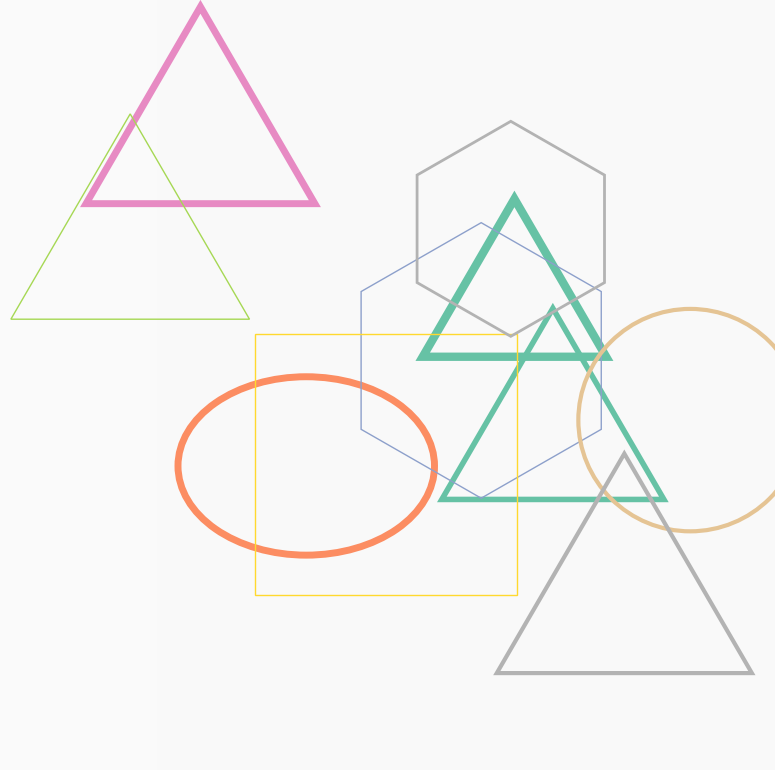[{"shape": "triangle", "thickness": 2, "radius": 0.83, "center": [0.713, 0.434]}, {"shape": "triangle", "thickness": 3, "radius": 0.68, "center": [0.664, 0.605]}, {"shape": "oval", "thickness": 2.5, "radius": 0.83, "center": [0.395, 0.395]}, {"shape": "hexagon", "thickness": 0.5, "radius": 0.89, "center": [0.621, 0.532]}, {"shape": "triangle", "thickness": 2.5, "radius": 0.85, "center": [0.259, 0.821]}, {"shape": "triangle", "thickness": 0.5, "radius": 0.89, "center": [0.168, 0.674]}, {"shape": "square", "thickness": 0.5, "radius": 0.85, "center": [0.498, 0.397]}, {"shape": "circle", "thickness": 1.5, "radius": 0.72, "center": [0.891, 0.454]}, {"shape": "triangle", "thickness": 1.5, "radius": 0.95, "center": [0.806, 0.221]}, {"shape": "hexagon", "thickness": 1, "radius": 0.7, "center": [0.659, 0.703]}]